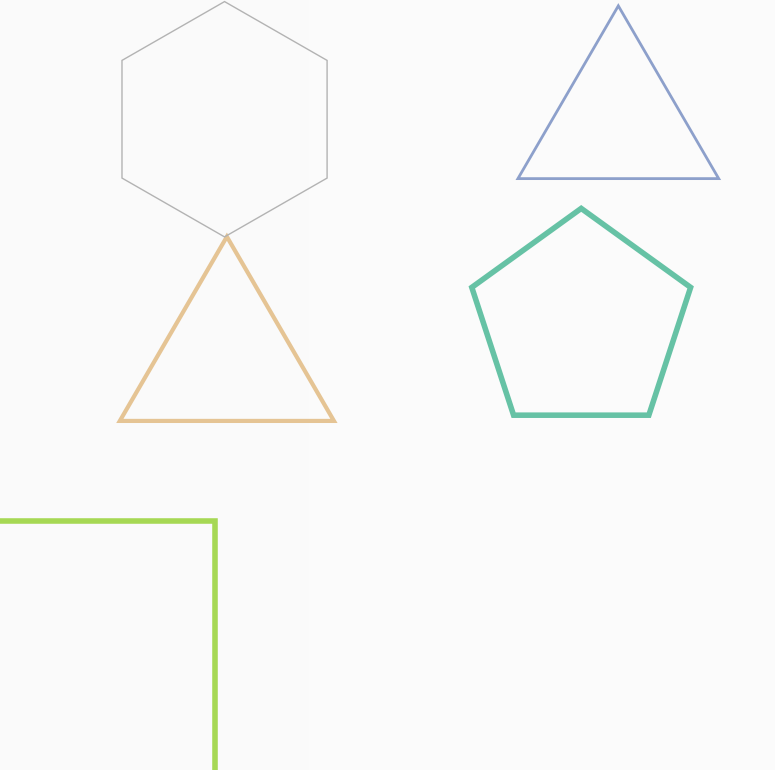[{"shape": "pentagon", "thickness": 2, "radius": 0.74, "center": [0.75, 0.581]}, {"shape": "triangle", "thickness": 1, "radius": 0.75, "center": [0.798, 0.843]}, {"shape": "square", "thickness": 2, "radius": 0.83, "center": [0.111, 0.157]}, {"shape": "triangle", "thickness": 1.5, "radius": 0.8, "center": [0.293, 0.533]}, {"shape": "hexagon", "thickness": 0.5, "radius": 0.76, "center": [0.29, 0.845]}]